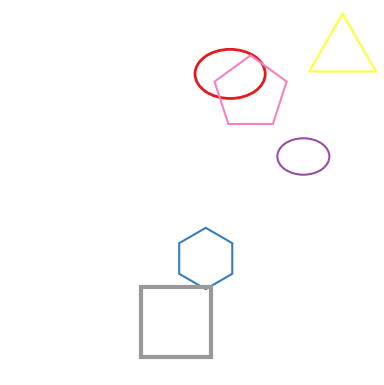[{"shape": "oval", "thickness": 2, "radius": 0.46, "center": [0.598, 0.808]}, {"shape": "hexagon", "thickness": 1.5, "radius": 0.4, "center": [0.534, 0.329]}, {"shape": "oval", "thickness": 1.5, "radius": 0.34, "center": [0.788, 0.594]}, {"shape": "triangle", "thickness": 1.5, "radius": 0.5, "center": [0.89, 0.864]}, {"shape": "pentagon", "thickness": 1.5, "radius": 0.49, "center": [0.651, 0.758]}, {"shape": "square", "thickness": 3, "radius": 0.46, "center": [0.458, 0.164]}]